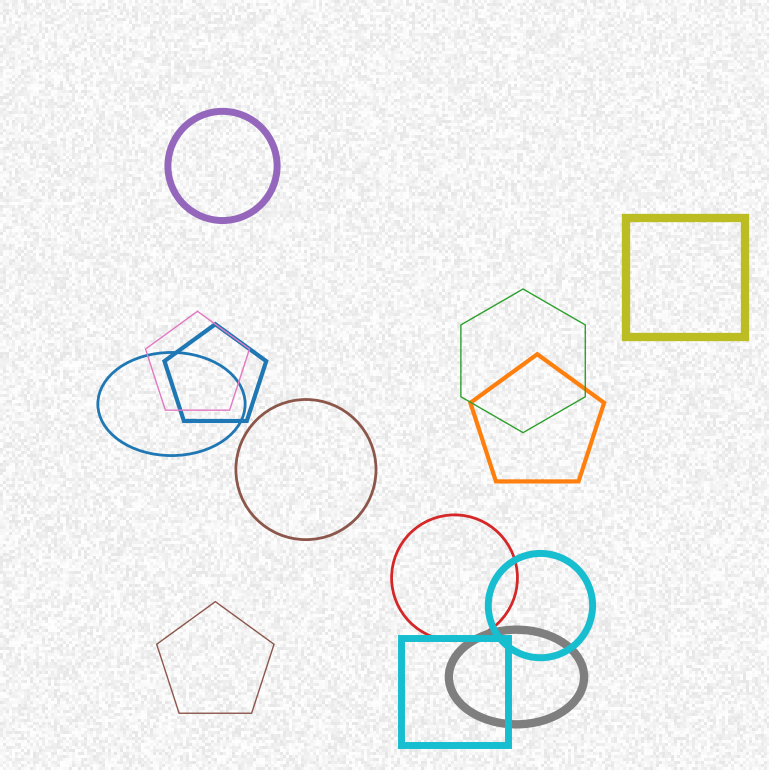[{"shape": "pentagon", "thickness": 1.5, "radius": 0.35, "center": [0.28, 0.509]}, {"shape": "oval", "thickness": 1, "radius": 0.48, "center": [0.223, 0.475]}, {"shape": "pentagon", "thickness": 1.5, "radius": 0.46, "center": [0.698, 0.449]}, {"shape": "hexagon", "thickness": 0.5, "radius": 0.47, "center": [0.679, 0.531]}, {"shape": "circle", "thickness": 1, "radius": 0.41, "center": [0.59, 0.25]}, {"shape": "circle", "thickness": 2.5, "radius": 0.35, "center": [0.289, 0.784]}, {"shape": "circle", "thickness": 1, "radius": 0.45, "center": [0.397, 0.39]}, {"shape": "pentagon", "thickness": 0.5, "radius": 0.4, "center": [0.28, 0.139]}, {"shape": "pentagon", "thickness": 0.5, "radius": 0.35, "center": [0.256, 0.525]}, {"shape": "oval", "thickness": 3, "radius": 0.44, "center": [0.671, 0.121]}, {"shape": "square", "thickness": 3, "radius": 0.39, "center": [0.89, 0.64]}, {"shape": "square", "thickness": 2.5, "radius": 0.35, "center": [0.591, 0.102]}, {"shape": "circle", "thickness": 2.5, "radius": 0.34, "center": [0.702, 0.214]}]